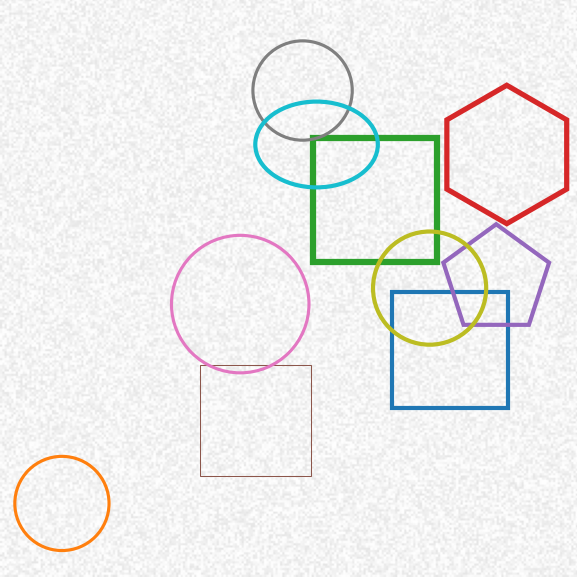[{"shape": "square", "thickness": 2, "radius": 0.5, "center": [0.779, 0.393]}, {"shape": "circle", "thickness": 1.5, "radius": 0.41, "center": [0.107, 0.127]}, {"shape": "square", "thickness": 3, "radius": 0.54, "center": [0.649, 0.653]}, {"shape": "hexagon", "thickness": 2.5, "radius": 0.6, "center": [0.878, 0.732]}, {"shape": "pentagon", "thickness": 2, "radius": 0.48, "center": [0.859, 0.515]}, {"shape": "square", "thickness": 0.5, "radius": 0.48, "center": [0.442, 0.271]}, {"shape": "circle", "thickness": 1.5, "radius": 0.6, "center": [0.416, 0.473]}, {"shape": "circle", "thickness": 1.5, "radius": 0.43, "center": [0.524, 0.842]}, {"shape": "circle", "thickness": 2, "radius": 0.49, "center": [0.744, 0.5]}, {"shape": "oval", "thickness": 2, "radius": 0.53, "center": [0.548, 0.749]}]